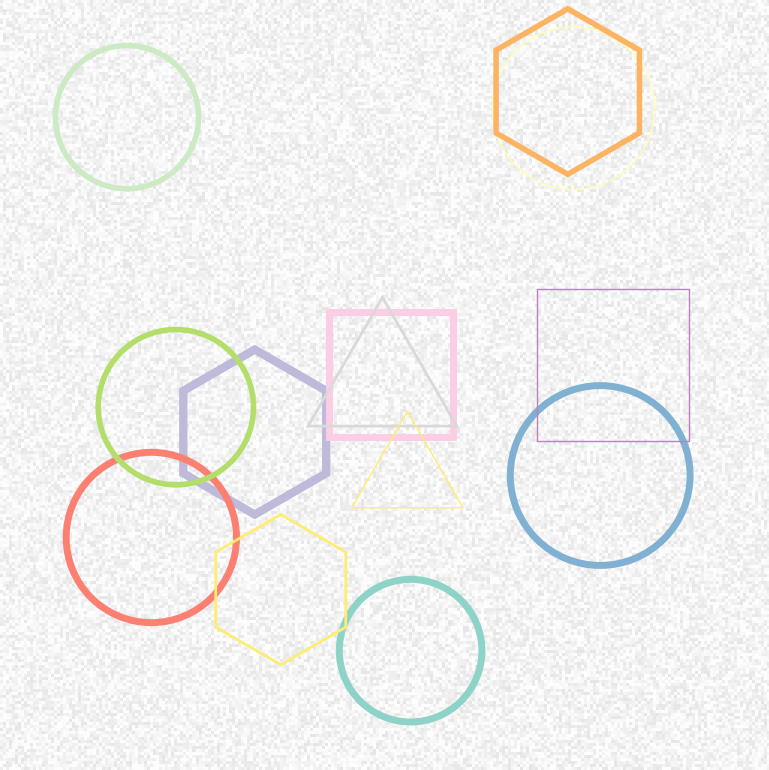[{"shape": "circle", "thickness": 2.5, "radius": 0.46, "center": [0.533, 0.155]}, {"shape": "circle", "thickness": 0.5, "radius": 0.53, "center": [0.745, 0.859]}, {"shape": "hexagon", "thickness": 3, "radius": 0.54, "center": [0.331, 0.439]}, {"shape": "circle", "thickness": 2.5, "radius": 0.55, "center": [0.197, 0.302]}, {"shape": "circle", "thickness": 2.5, "radius": 0.58, "center": [0.779, 0.382]}, {"shape": "hexagon", "thickness": 2, "radius": 0.54, "center": [0.737, 0.881]}, {"shape": "circle", "thickness": 2, "radius": 0.5, "center": [0.228, 0.471]}, {"shape": "square", "thickness": 2.5, "radius": 0.4, "center": [0.508, 0.514]}, {"shape": "triangle", "thickness": 1, "radius": 0.56, "center": [0.497, 0.502]}, {"shape": "square", "thickness": 0.5, "radius": 0.49, "center": [0.796, 0.526]}, {"shape": "circle", "thickness": 2, "radius": 0.47, "center": [0.165, 0.848]}, {"shape": "triangle", "thickness": 0.5, "radius": 0.42, "center": [0.529, 0.382]}, {"shape": "hexagon", "thickness": 1, "radius": 0.49, "center": [0.365, 0.234]}]